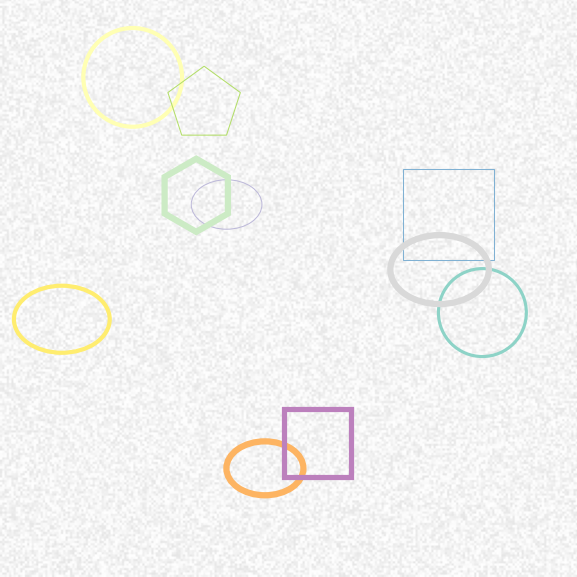[{"shape": "circle", "thickness": 1.5, "radius": 0.38, "center": [0.835, 0.458]}, {"shape": "circle", "thickness": 2, "radius": 0.43, "center": [0.23, 0.865]}, {"shape": "oval", "thickness": 0.5, "radius": 0.31, "center": [0.392, 0.645]}, {"shape": "square", "thickness": 0.5, "radius": 0.4, "center": [0.777, 0.627]}, {"shape": "oval", "thickness": 3, "radius": 0.33, "center": [0.459, 0.188]}, {"shape": "pentagon", "thickness": 0.5, "radius": 0.33, "center": [0.353, 0.818]}, {"shape": "oval", "thickness": 3, "radius": 0.43, "center": [0.761, 0.532]}, {"shape": "square", "thickness": 2.5, "radius": 0.29, "center": [0.55, 0.232]}, {"shape": "hexagon", "thickness": 3, "radius": 0.32, "center": [0.34, 0.661]}, {"shape": "oval", "thickness": 2, "radius": 0.41, "center": [0.107, 0.446]}]